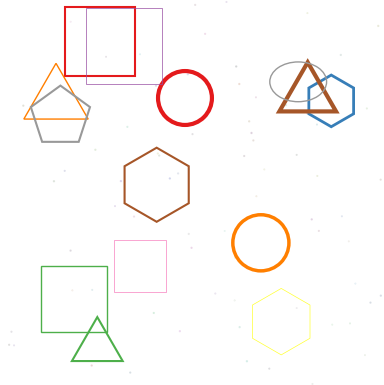[{"shape": "square", "thickness": 1.5, "radius": 0.45, "center": [0.259, 0.892]}, {"shape": "circle", "thickness": 3, "radius": 0.35, "center": [0.48, 0.745]}, {"shape": "hexagon", "thickness": 2, "radius": 0.34, "center": [0.86, 0.738]}, {"shape": "triangle", "thickness": 1.5, "radius": 0.38, "center": [0.253, 0.1]}, {"shape": "square", "thickness": 1, "radius": 0.43, "center": [0.192, 0.223]}, {"shape": "square", "thickness": 0.5, "radius": 0.49, "center": [0.323, 0.881]}, {"shape": "triangle", "thickness": 1, "radius": 0.48, "center": [0.145, 0.739]}, {"shape": "circle", "thickness": 2.5, "radius": 0.36, "center": [0.678, 0.369]}, {"shape": "hexagon", "thickness": 0.5, "radius": 0.43, "center": [0.73, 0.165]}, {"shape": "triangle", "thickness": 3, "radius": 0.43, "center": [0.799, 0.753]}, {"shape": "hexagon", "thickness": 1.5, "radius": 0.48, "center": [0.407, 0.52]}, {"shape": "square", "thickness": 0.5, "radius": 0.34, "center": [0.363, 0.308]}, {"shape": "oval", "thickness": 1, "radius": 0.37, "center": [0.775, 0.787]}, {"shape": "pentagon", "thickness": 1.5, "radius": 0.4, "center": [0.157, 0.697]}]